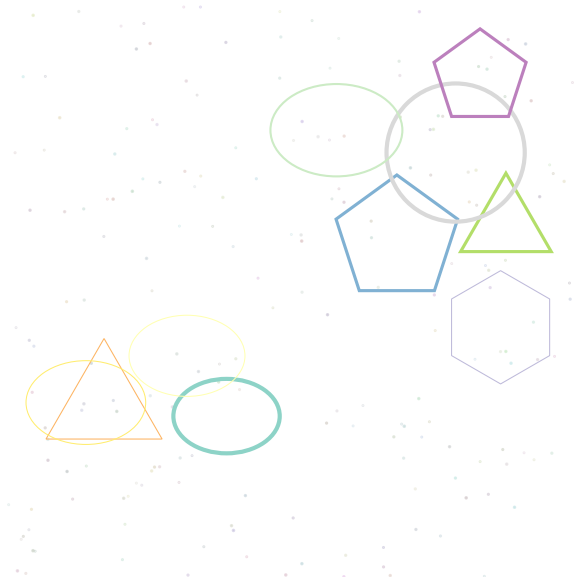[{"shape": "oval", "thickness": 2, "radius": 0.46, "center": [0.392, 0.279]}, {"shape": "oval", "thickness": 0.5, "radius": 0.5, "center": [0.324, 0.383]}, {"shape": "hexagon", "thickness": 0.5, "radius": 0.49, "center": [0.867, 0.432]}, {"shape": "pentagon", "thickness": 1.5, "radius": 0.55, "center": [0.687, 0.585]}, {"shape": "triangle", "thickness": 0.5, "radius": 0.58, "center": [0.18, 0.297]}, {"shape": "triangle", "thickness": 1.5, "radius": 0.45, "center": [0.876, 0.609]}, {"shape": "circle", "thickness": 2, "radius": 0.6, "center": [0.789, 0.735]}, {"shape": "pentagon", "thickness": 1.5, "radius": 0.42, "center": [0.831, 0.865]}, {"shape": "oval", "thickness": 1, "radius": 0.57, "center": [0.583, 0.774]}, {"shape": "oval", "thickness": 0.5, "radius": 0.52, "center": [0.149, 0.302]}]